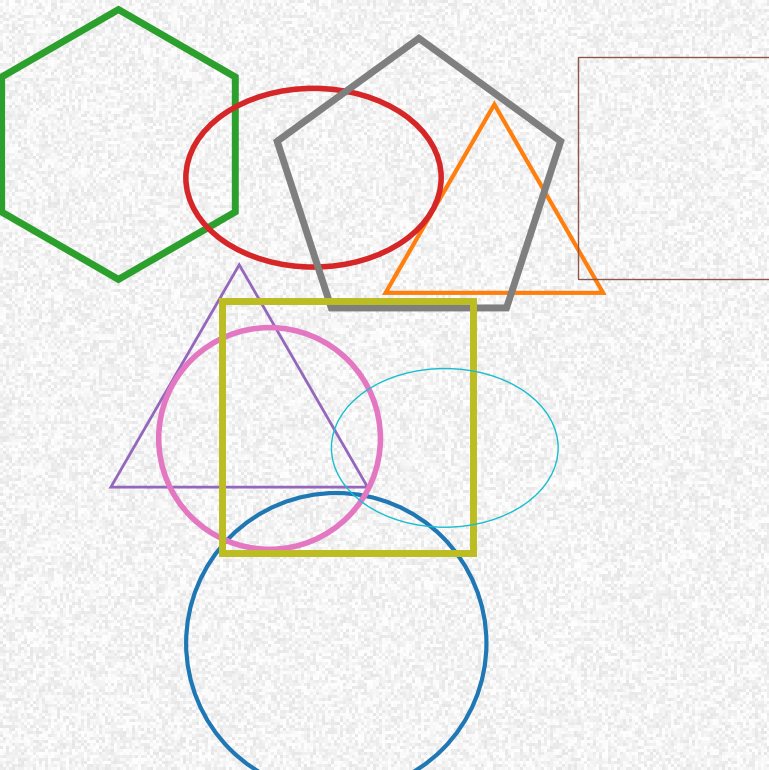[{"shape": "circle", "thickness": 1.5, "radius": 0.97, "center": [0.437, 0.165]}, {"shape": "triangle", "thickness": 1.5, "radius": 0.82, "center": [0.642, 0.701]}, {"shape": "hexagon", "thickness": 2.5, "radius": 0.88, "center": [0.154, 0.812]}, {"shape": "oval", "thickness": 2, "radius": 0.83, "center": [0.407, 0.769]}, {"shape": "triangle", "thickness": 1, "radius": 0.96, "center": [0.311, 0.464]}, {"shape": "square", "thickness": 0.5, "radius": 0.72, "center": [0.894, 0.781]}, {"shape": "circle", "thickness": 2, "radius": 0.72, "center": [0.35, 0.431]}, {"shape": "pentagon", "thickness": 2.5, "radius": 0.97, "center": [0.544, 0.757]}, {"shape": "square", "thickness": 2.5, "radius": 0.82, "center": [0.451, 0.445]}, {"shape": "oval", "thickness": 0.5, "radius": 0.74, "center": [0.578, 0.418]}]